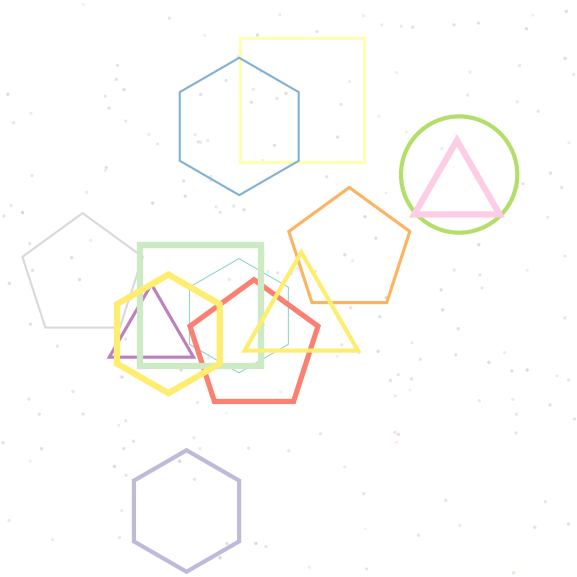[{"shape": "hexagon", "thickness": 0.5, "radius": 0.49, "center": [0.414, 0.452]}, {"shape": "square", "thickness": 1.5, "radius": 0.54, "center": [0.523, 0.826]}, {"shape": "hexagon", "thickness": 2, "radius": 0.53, "center": [0.323, 0.114]}, {"shape": "pentagon", "thickness": 2.5, "radius": 0.58, "center": [0.44, 0.398]}, {"shape": "hexagon", "thickness": 1, "radius": 0.59, "center": [0.414, 0.78]}, {"shape": "pentagon", "thickness": 1.5, "radius": 0.55, "center": [0.605, 0.564]}, {"shape": "circle", "thickness": 2, "radius": 0.5, "center": [0.795, 0.697]}, {"shape": "triangle", "thickness": 3, "radius": 0.43, "center": [0.791, 0.67]}, {"shape": "pentagon", "thickness": 1, "radius": 0.55, "center": [0.143, 0.521]}, {"shape": "triangle", "thickness": 1.5, "radius": 0.42, "center": [0.262, 0.423]}, {"shape": "square", "thickness": 3, "radius": 0.52, "center": [0.348, 0.47]}, {"shape": "hexagon", "thickness": 3, "radius": 0.51, "center": [0.292, 0.421]}, {"shape": "triangle", "thickness": 2, "radius": 0.57, "center": [0.522, 0.449]}]